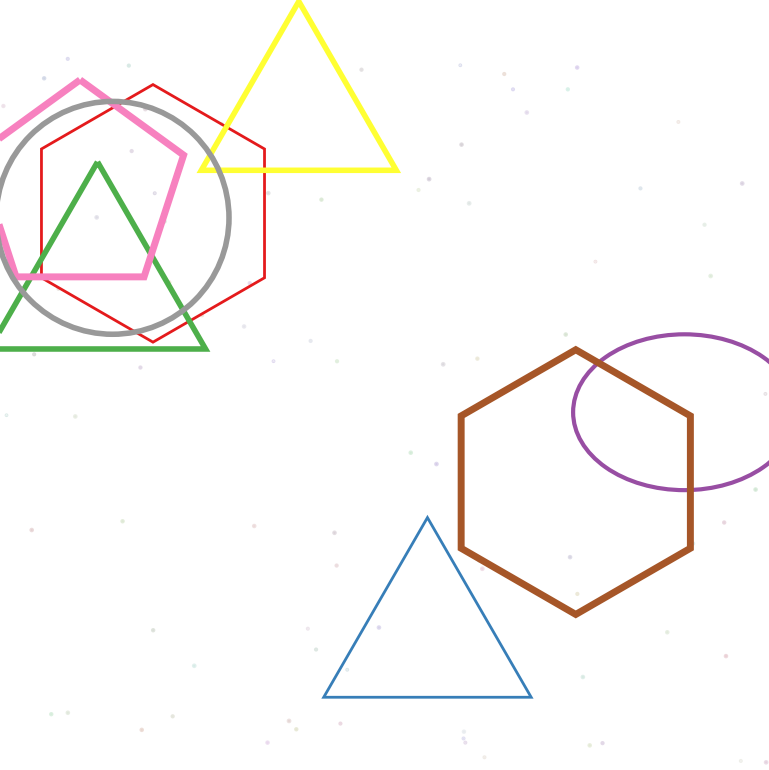[{"shape": "hexagon", "thickness": 1, "radius": 0.84, "center": [0.199, 0.723]}, {"shape": "triangle", "thickness": 1, "radius": 0.78, "center": [0.555, 0.172]}, {"shape": "triangle", "thickness": 2, "radius": 0.81, "center": [0.127, 0.628]}, {"shape": "oval", "thickness": 1.5, "radius": 0.72, "center": [0.889, 0.465]}, {"shape": "triangle", "thickness": 2, "radius": 0.73, "center": [0.388, 0.852]}, {"shape": "hexagon", "thickness": 2.5, "radius": 0.86, "center": [0.748, 0.374]}, {"shape": "pentagon", "thickness": 2.5, "radius": 0.71, "center": [0.104, 0.755]}, {"shape": "circle", "thickness": 2, "radius": 0.76, "center": [0.146, 0.717]}]